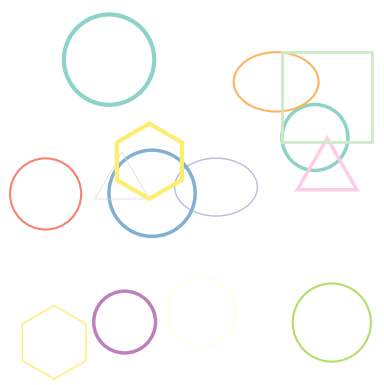[{"shape": "circle", "thickness": 2.5, "radius": 0.43, "center": [0.818, 0.643]}, {"shape": "circle", "thickness": 3, "radius": 0.59, "center": [0.283, 0.845]}, {"shape": "hexagon", "thickness": 0.5, "radius": 0.49, "center": [0.525, 0.19]}, {"shape": "oval", "thickness": 1, "radius": 0.54, "center": [0.561, 0.514]}, {"shape": "circle", "thickness": 1.5, "radius": 0.46, "center": [0.118, 0.496]}, {"shape": "circle", "thickness": 2.5, "radius": 0.56, "center": [0.395, 0.498]}, {"shape": "oval", "thickness": 1.5, "radius": 0.55, "center": [0.717, 0.787]}, {"shape": "circle", "thickness": 1.5, "radius": 0.51, "center": [0.862, 0.162]}, {"shape": "triangle", "thickness": 2.5, "radius": 0.45, "center": [0.85, 0.552]}, {"shape": "triangle", "thickness": 0.5, "radius": 0.41, "center": [0.317, 0.524]}, {"shape": "circle", "thickness": 2.5, "radius": 0.4, "center": [0.324, 0.163]}, {"shape": "square", "thickness": 2, "radius": 0.58, "center": [0.849, 0.748]}, {"shape": "hexagon", "thickness": 3, "radius": 0.49, "center": [0.388, 0.581]}, {"shape": "hexagon", "thickness": 1, "radius": 0.48, "center": [0.141, 0.111]}]